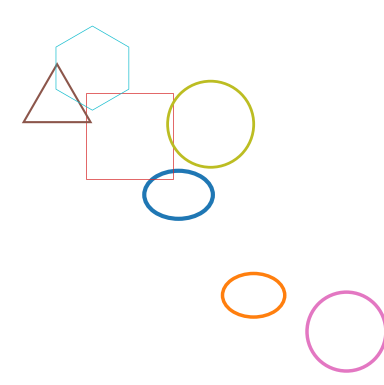[{"shape": "oval", "thickness": 3, "radius": 0.45, "center": [0.464, 0.494]}, {"shape": "oval", "thickness": 2.5, "radius": 0.4, "center": [0.659, 0.233]}, {"shape": "square", "thickness": 0.5, "radius": 0.56, "center": [0.336, 0.646]}, {"shape": "triangle", "thickness": 1.5, "radius": 0.5, "center": [0.148, 0.733]}, {"shape": "circle", "thickness": 2.5, "radius": 0.51, "center": [0.9, 0.139]}, {"shape": "circle", "thickness": 2, "radius": 0.56, "center": [0.547, 0.677]}, {"shape": "hexagon", "thickness": 0.5, "radius": 0.55, "center": [0.24, 0.823]}]